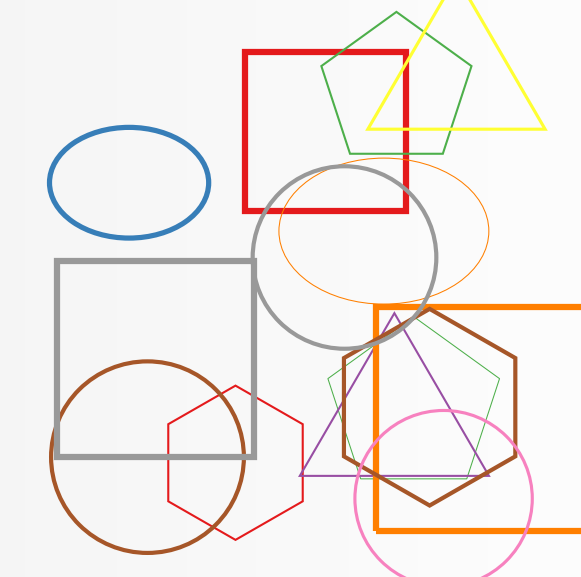[{"shape": "hexagon", "thickness": 1, "radius": 0.67, "center": [0.405, 0.198]}, {"shape": "square", "thickness": 3, "radius": 0.69, "center": [0.56, 0.771]}, {"shape": "oval", "thickness": 2.5, "radius": 0.68, "center": [0.222, 0.683]}, {"shape": "pentagon", "thickness": 1, "radius": 0.68, "center": [0.682, 0.843]}, {"shape": "pentagon", "thickness": 0.5, "radius": 0.78, "center": [0.712, 0.296]}, {"shape": "triangle", "thickness": 1, "radius": 0.94, "center": [0.679, 0.269]}, {"shape": "oval", "thickness": 0.5, "radius": 0.9, "center": [0.66, 0.599]}, {"shape": "square", "thickness": 3, "radius": 0.97, "center": [0.842, 0.274]}, {"shape": "triangle", "thickness": 1.5, "radius": 0.88, "center": [0.785, 0.863]}, {"shape": "circle", "thickness": 2, "radius": 0.83, "center": [0.254, 0.208]}, {"shape": "hexagon", "thickness": 2, "radius": 0.85, "center": [0.739, 0.294]}, {"shape": "circle", "thickness": 1.5, "radius": 0.76, "center": [0.763, 0.136]}, {"shape": "square", "thickness": 3, "radius": 0.85, "center": [0.267, 0.378]}, {"shape": "circle", "thickness": 2, "radius": 0.79, "center": [0.593, 0.553]}]